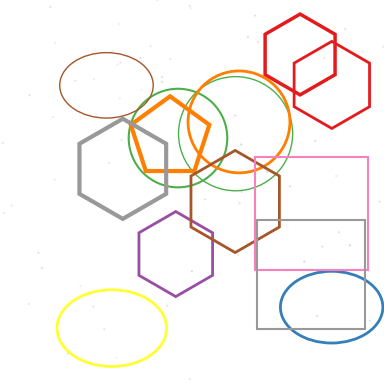[{"shape": "hexagon", "thickness": 2, "radius": 0.57, "center": [0.862, 0.779]}, {"shape": "hexagon", "thickness": 2.5, "radius": 0.52, "center": [0.779, 0.858]}, {"shape": "oval", "thickness": 2, "radius": 0.67, "center": [0.861, 0.202]}, {"shape": "circle", "thickness": 1, "radius": 0.74, "center": [0.612, 0.653]}, {"shape": "circle", "thickness": 1.5, "radius": 0.64, "center": [0.462, 0.641]}, {"shape": "hexagon", "thickness": 2, "radius": 0.55, "center": [0.457, 0.34]}, {"shape": "pentagon", "thickness": 3, "radius": 0.54, "center": [0.442, 0.643]}, {"shape": "circle", "thickness": 2, "radius": 0.66, "center": [0.621, 0.683]}, {"shape": "oval", "thickness": 2, "radius": 0.71, "center": [0.29, 0.148]}, {"shape": "hexagon", "thickness": 2, "radius": 0.66, "center": [0.611, 0.477]}, {"shape": "oval", "thickness": 1, "radius": 0.61, "center": [0.277, 0.778]}, {"shape": "square", "thickness": 1.5, "radius": 0.73, "center": [0.808, 0.446]}, {"shape": "hexagon", "thickness": 3, "radius": 0.65, "center": [0.319, 0.562]}, {"shape": "square", "thickness": 1.5, "radius": 0.71, "center": [0.808, 0.288]}]